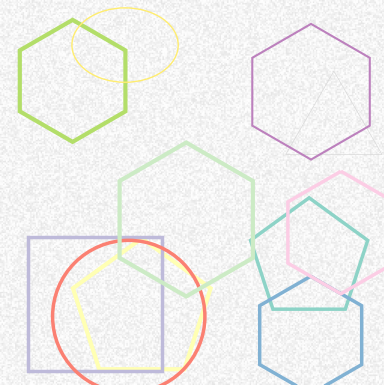[{"shape": "pentagon", "thickness": 2.5, "radius": 0.8, "center": [0.803, 0.326]}, {"shape": "pentagon", "thickness": 3, "radius": 0.94, "center": [0.368, 0.193]}, {"shape": "square", "thickness": 2.5, "radius": 0.87, "center": [0.247, 0.211]}, {"shape": "circle", "thickness": 2.5, "radius": 0.99, "center": [0.334, 0.178]}, {"shape": "hexagon", "thickness": 2.5, "radius": 0.76, "center": [0.807, 0.13]}, {"shape": "hexagon", "thickness": 3, "radius": 0.79, "center": [0.189, 0.79]}, {"shape": "hexagon", "thickness": 2.5, "radius": 0.8, "center": [0.886, 0.396]}, {"shape": "triangle", "thickness": 0.5, "radius": 0.72, "center": [0.867, 0.671]}, {"shape": "hexagon", "thickness": 1.5, "radius": 0.88, "center": [0.808, 0.762]}, {"shape": "hexagon", "thickness": 3, "radius": 1.0, "center": [0.484, 0.43]}, {"shape": "oval", "thickness": 1, "radius": 0.69, "center": [0.325, 0.883]}]